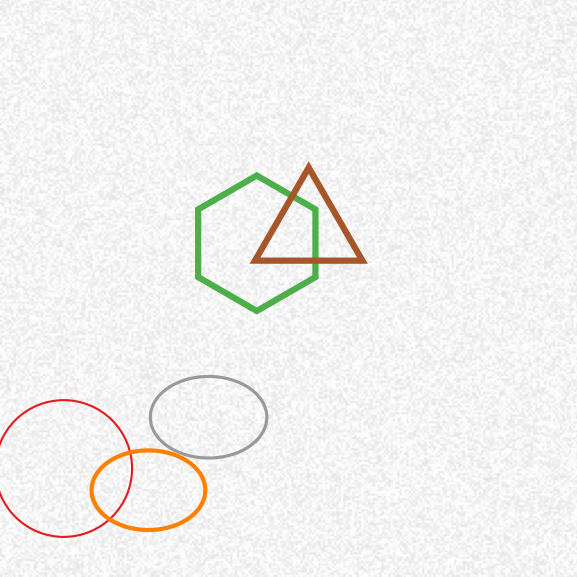[{"shape": "circle", "thickness": 1, "radius": 0.59, "center": [0.11, 0.188]}, {"shape": "hexagon", "thickness": 3, "radius": 0.59, "center": [0.445, 0.578]}, {"shape": "oval", "thickness": 2, "radius": 0.49, "center": [0.257, 0.15]}, {"shape": "triangle", "thickness": 3, "radius": 0.54, "center": [0.535, 0.602]}, {"shape": "oval", "thickness": 1.5, "radius": 0.5, "center": [0.361, 0.277]}]